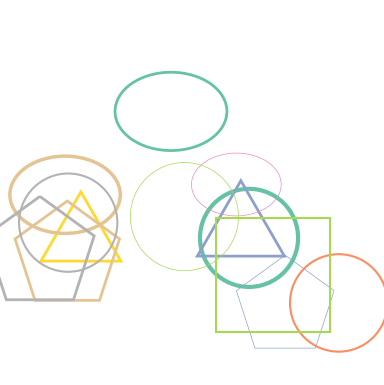[{"shape": "circle", "thickness": 3, "radius": 0.64, "center": [0.647, 0.382]}, {"shape": "oval", "thickness": 2, "radius": 0.73, "center": [0.444, 0.711]}, {"shape": "circle", "thickness": 1.5, "radius": 0.63, "center": [0.88, 0.213]}, {"shape": "triangle", "thickness": 2, "radius": 0.65, "center": [0.626, 0.4]}, {"shape": "pentagon", "thickness": 0.5, "radius": 0.67, "center": [0.741, 0.204]}, {"shape": "oval", "thickness": 0.5, "radius": 0.58, "center": [0.614, 0.521]}, {"shape": "circle", "thickness": 0.5, "radius": 0.7, "center": [0.479, 0.437]}, {"shape": "square", "thickness": 1.5, "radius": 0.74, "center": [0.71, 0.285]}, {"shape": "triangle", "thickness": 2, "radius": 0.6, "center": [0.21, 0.382]}, {"shape": "pentagon", "thickness": 2, "radius": 0.71, "center": [0.175, 0.335]}, {"shape": "oval", "thickness": 2.5, "radius": 0.72, "center": [0.169, 0.494]}, {"shape": "circle", "thickness": 1.5, "radius": 0.64, "center": [0.177, 0.422]}, {"shape": "pentagon", "thickness": 2, "radius": 0.74, "center": [0.104, 0.341]}]